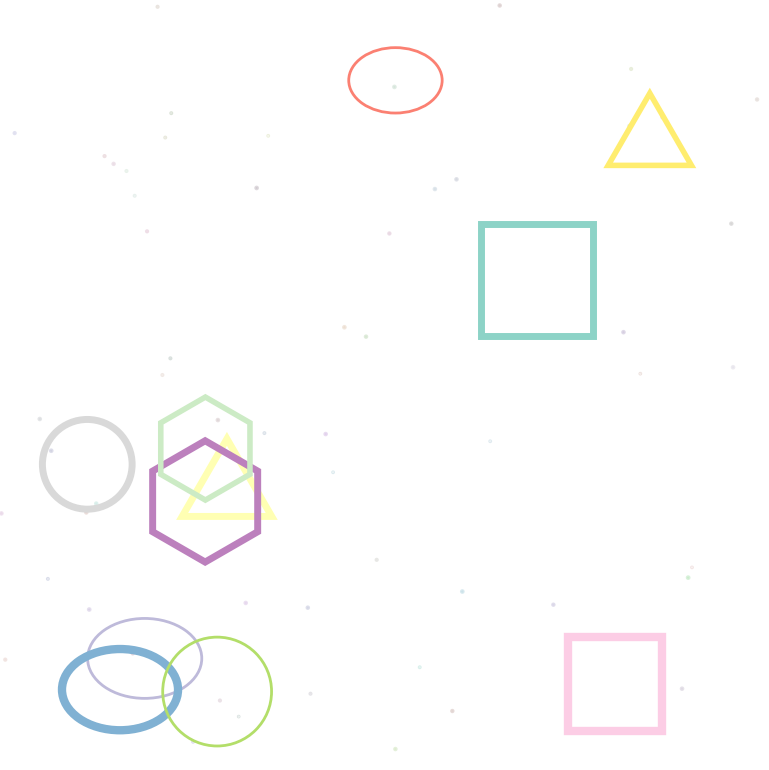[{"shape": "square", "thickness": 2.5, "radius": 0.36, "center": [0.697, 0.637]}, {"shape": "triangle", "thickness": 2.5, "radius": 0.34, "center": [0.295, 0.363]}, {"shape": "oval", "thickness": 1, "radius": 0.37, "center": [0.188, 0.145]}, {"shape": "oval", "thickness": 1, "radius": 0.3, "center": [0.514, 0.896]}, {"shape": "oval", "thickness": 3, "radius": 0.38, "center": [0.156, 0.104]}, {"shape": "circle", "thickness": 1, "radius": 0.35, "center": [0.282, 0.102]}, {"shape": "square", "thickness": 3, "radius": 0.31, "center": [0.798, 0.111]}, {"shape": "circle", "thickness": 2.5, "radius": 0.29, "center": [0.113, 0.397]}, {"shape": "hexagon", "thickness": 2.5, "radius": 0.39, "center": [0.266, 0.349]}, {"shape": "hexagon", "thickness": 2, "radius": 0.33, "center": [0.267, 0.417]}, {"shape": "triangle", "thickness": 2, "radius": 0.31, "center": [0.844, 0.816]}]